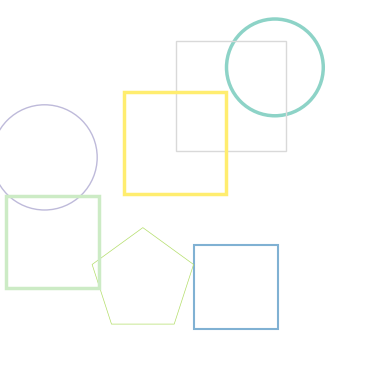[{"shape": "circle", "thickness": 2.5, "radius": 0.63, "center": [0.714, 0.825]}, {"shape": "circle", "thickness": 1, "radius": 0.68, "center": [0.116, 0.591]}, {"shape": "square", "thickness": 1.5, "radius": 0.55, "center": [0.612, 0.255]}, {"shape": "pentagon", "thickness": 0.5, "radius": 0.69, "center": [0.371, 0.27]}, {"shape": "square", "thickness": 1, "radius": 0.71, "center": [0.6, 0.752]}, {"shape": "square", "thickness": 2.5, "radius": 0.6, "center": [0.136, 0.371]}, {"shape": "square", "thickness": 2.5, "radius": 0.66, "center": [0.454, 0.629]}]